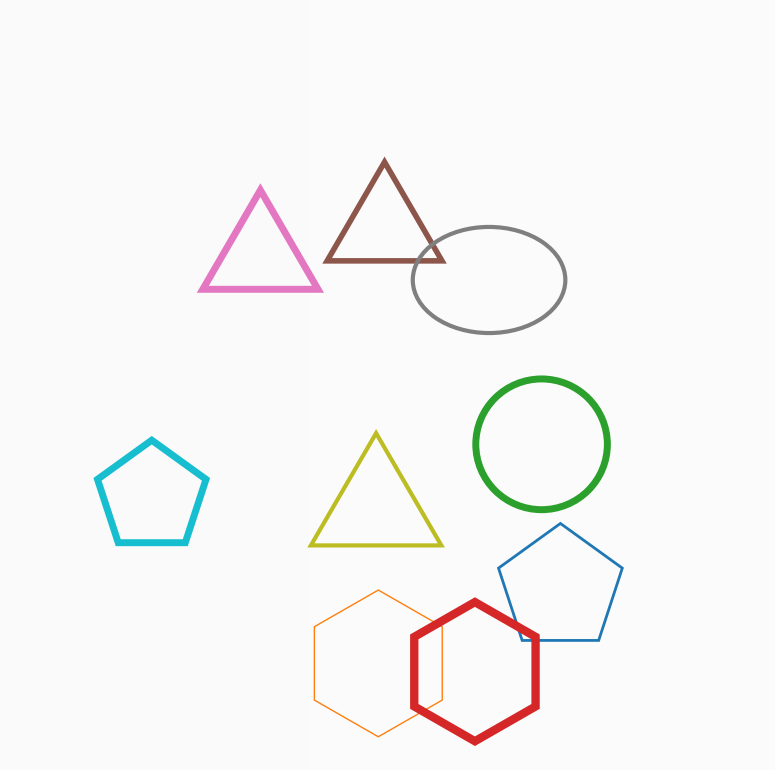[{"shape": "pentagon", "thickness": 1, "radius": 0.42, "center": [0.723, 0.236]}, {"shape": "hexagon", "thickness": 0.5, "radius": 0.48, "center": [0.488, 0.138]}, {"shape": "circle", "thickness": 2.5, "radius": 0.42, "center": [0.699, 0.423]}, {"shape": "hexagon", "thickness": 3, "radius": 0.45, "center": [0.613, 0.128]}, {"shape": "triangle", "thickness": 2, "radius": 0.43, "center": [0.496, 0.704]}, {"shape": "triangle", "thickness": 2.5, "radius": 0.43, "center": [0.336, 0.667]}, {"shape": "oval", "thickness": 1.5, "radius": 0.49, "center": [0.631, 0.636]}, {"shape": "triangle", "thickness": 1.5, "radius": 0.49, "center": [0.485, 0.34]}, {"shape": "pentagon", "thickness": 2.5, "radius": 0.37, "center": [0.196, 0.355]}]